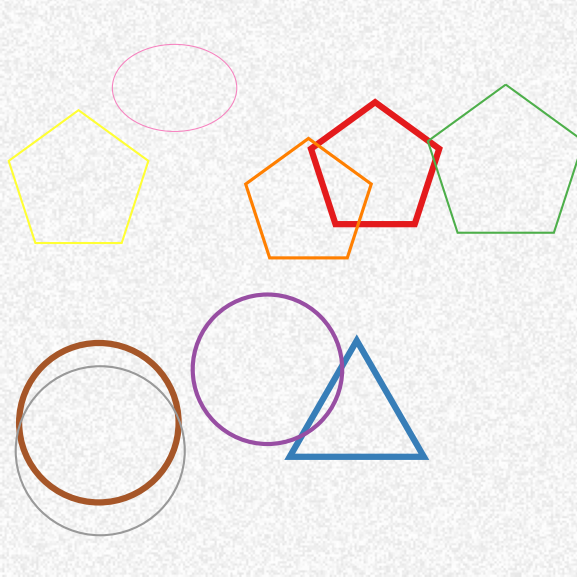[{"shape": "pentagon", "thickness": 3, "radius": 0.58, "center": [0.65, 0.705]}, {"shape": "triangle", "thickness": 3, "radius": 0.67, "center": [0.618, 0.275]}, {"shape": "pentagon", "thickness": 1, "radius": 0.71, "center": [0.876, 0.711]}, {"shape": "circle", "thickness": 2, "radius": 0.65, "center": [0.463, 0.36]}, {"shape": "pentagon", "thickness": 1.5, "radius": 0.57, "center": [0.534, 0.645]}, {"shape": "pentagon", "thickness": 1, "radius": 0.64, "center": [0.136, 0.681]}, {"shape": "circle", "thickness": 3, "radius": 0.69, "center": [0.171, 0.267]}, {"shape": "oval", "thickness": 0.5, "radius": 0.54, "center": [0.302, 0.847]}, {"shape": "circle", "thickness": 1, "radius": 0.73, "center": [0.174, 0.219]}]